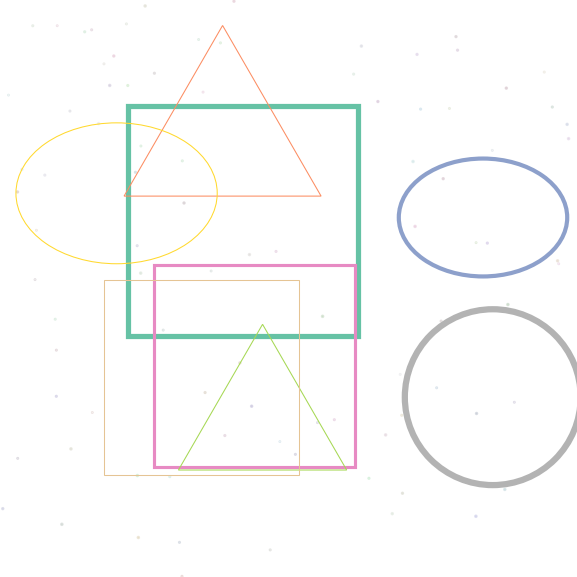[{"shape": "square", "thickness": 2.5, "radius": 1.0, "center": [0.421, 0.617]}, {"shape": "triangle", "thickness": 0.5, "radius": 0.98, "center": [0.385, 0.758]}, {"shape": "oval", "thickness": 2, "radius": 0.73, "center": [0.836, 0.623]}, {"shape": "square", "thickness": 1.5, "radius": 0.87, "center": [0.44, 0.365]}, {"shape": "triangle", "thickness": 0.5, "radius": 0.84, "center": [0.455, 0.269]}, {"shape": "oval", "thickness": 0.5, "radius": 0.87, "center": [0.202, 0.664]}, {"shape": "square", "thickness": 0.5, "radius": 0.85, "center": [0.348, 0.346]}, {"shape": "circle", "thickness": 3, "radius": 0.76, "center": [0.853, 0.311]}]